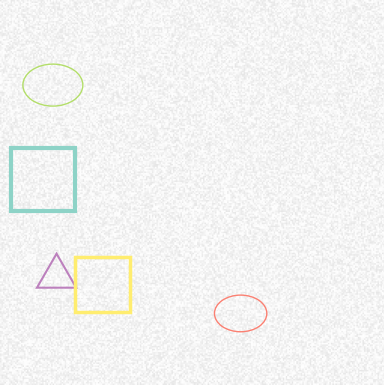[{"shape": "square", "thickness": 3, "radius": 0.41, "center": [0.112, 0.534]}, {"shape": "oval", "thickness": 1, "radius": 0.34, "center": [0.625, 0.186]}, {"shape": "oval", "thickness": 1, "radius": 0.39, "center": [0.137, 0.779]}, {"shape": "triangle", "thickness": 1.5, "radius": 0.29, "center": [0.147, 0.282]}, {"shape": "square", "thickness": 2.5, "radius": 0.35, "center": [0.267, 0.261]}]